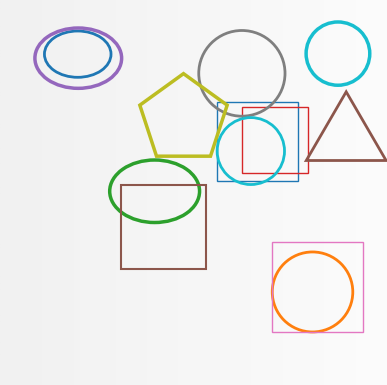[{"shape": "oval", "thickness": 2, "radius": 0.43, "center": [0.201, 0.859]}, {"shape": "square", "thickness": 1, "radius": 0.52, "center": [0.665, 0.633]}, {"shape": "circle", "thickness": 2, "radius": 0.52, "center": [0.807, 0.242]}, {"shape": "oval", "thickness": 2.5, "radius": 0.58, "center": [0.399, 0.503]}, {"shape": "square", "thickness": 1, "radius": 0.43, "center": [0.709, 0.637]}, {"shape": "oval", "thickness": 2.5, "radius": 0.56, "center": [0.202, 0.849]}, {"shape": "square", "thickness": 1.5, "radius": 0.55, "center": [0.421, 0.41]}, {"shape": "triangle", "thickness": 2, "radius": 0.59, "center": [0.893, 0.643]}, {"shape": "square", "thickness": 1, "radius": 0.59, "center": [0.82, 0.255]}, {"shape": "circle", "thickness": 2, "radius": 0.56, "center": [0.624, 0.81]}, {"shape": "pentagon", "thickness": 2.5, "radius": 0.59, "center": [0.474, 0.69]}, {"shape": "circle", "thickness": 2, "radius": 0.43, "center": [0.647, 0.608]}, {"shape": "circle", "thickness": 2.5, "radius": 0.41, "center": [0.872, 0.861]}]